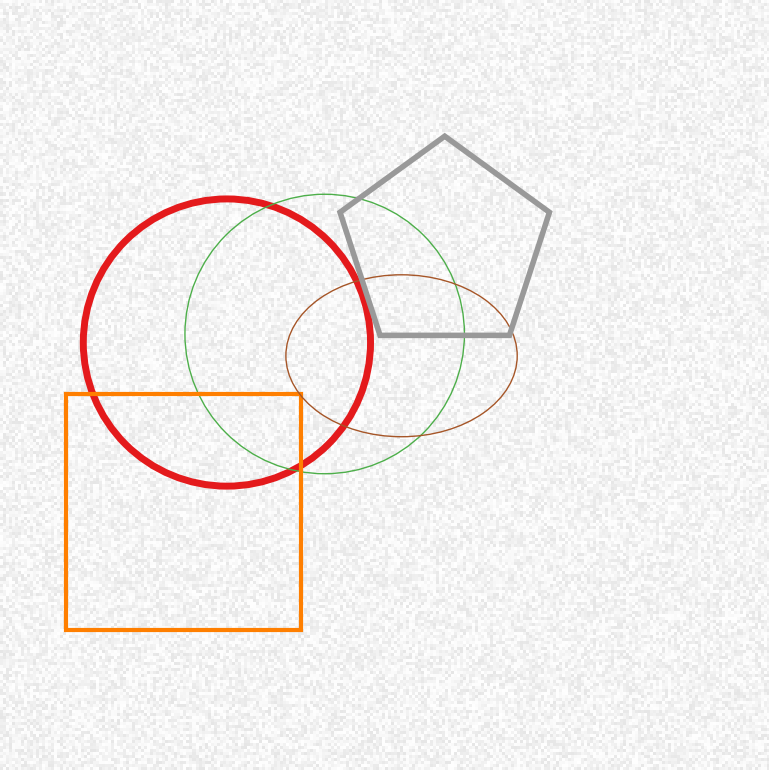[{"shape": "circle", "thickness": 2.5, "radius": 0.93, "center": [0.295, 0.555]}, {"shape": "circle", "thickness": 0.5, "radius": 0.91, "center": [0.422, 0.566]}, {"shape": "square", "thickness": 1.5, "radius": 0.76, "center": [0.238, 0.335]}, {"shape": "oval", "thickness": 0.5, "radius": 0.75, "center": [0.521, 0.538]}, {"shape": "pentagon", "thickness": 2, "radius": 0.71, "center": [0.578, 0.68]}]